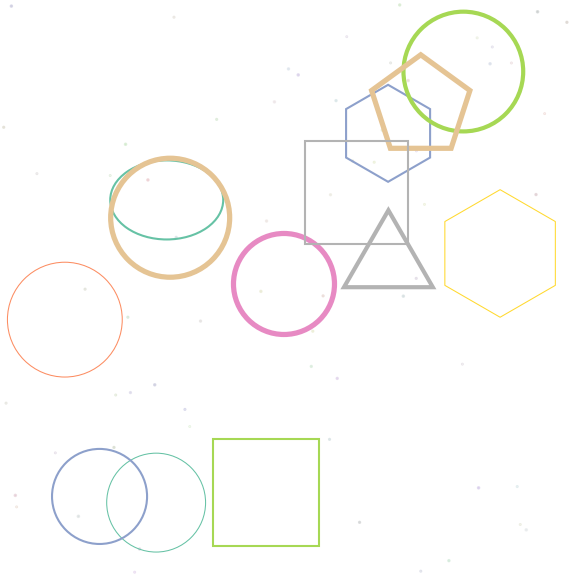[{"shape": "oval", "thickness": 1, "radius": 0.49, "center": [0.289, 0.653]}, {"shape": "circle", "thickness": 0.5, "radius": 0.43, "center": [0.27, 0.129]}, {"shape": "circle", "thickness": 0.5, "radius": 0.5, "center": [0.112, 0.446]}, {"shape": "circle", "thickness": 1, "radius": 0.41, "center": [0.172, 0.139]}, {"shape": "hexagon", "thickness": 1, "radius": 0.42, "center": [0.672, 0.768]}, {"shape": "circle", "thickness": 2.5, "radius": 0.44, "center": [0.492, 0.507]}, {"shape": "circle", "thickness": 2, "radius": 0.52, "center": [0.802, 0.875]}, {"shape": "square", "thickness": 1, "radius": 0.46, "center": [0.46, 0.146]}, {"shape": "hexagon", "thickness": 0.5, "radius": 0.55, "center": [0.866, 0.56]}, {"shape": "pentagon", "thickness": 2.5, "radius": 0.45, "center": [0.729, 0.815]}, {"shape": "circle", "thickness": 2.5, "radius": 0.52, "center": [0.295, 0.622]}, {"shape": "triangle", "thickness": 2, "radius": 0.44, "center": [0.673, 0.546]}, {"shape": "square", "thickness": 1, "radius": 0.44, "center": [0.617, 0.665]}]